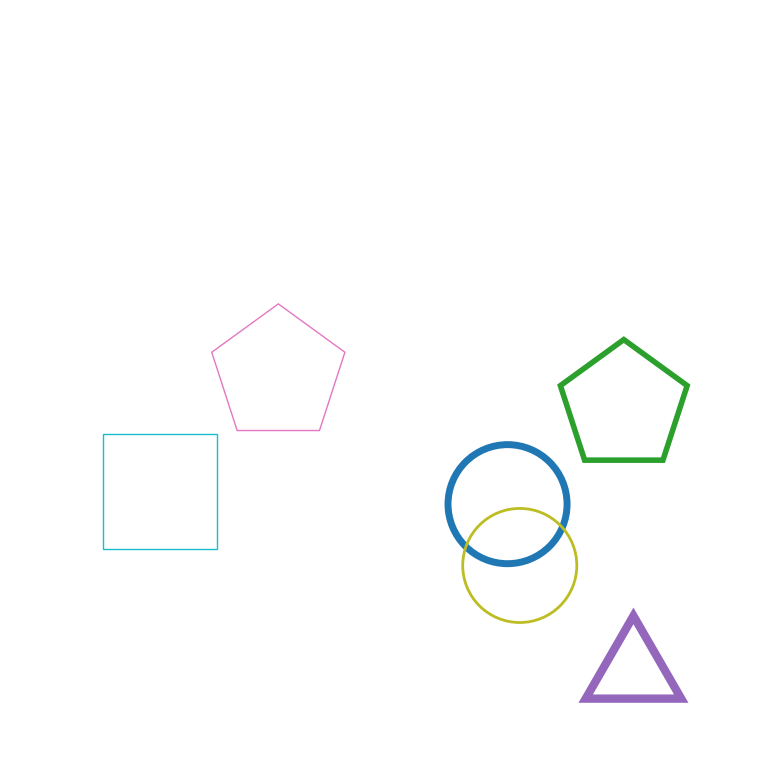[{"shape": "circle", "thickness": 2.5, "radius": 0.39, "center": [0.659, 0.345]}, {"shape": "pentagon", "thickness": 2, "radius": 0.43, "center": [0.81, 0.472]}, {"shape": "triangle", "thickness": 3, "radius": 0.36, "center": [0.823, 0.129]}, {"shape": "pentagon", "thickness": 0.5, "radius": 0.45, "center": [0.361, 0.514]}, {"shape": "circle", "thickness": 1, "radius": 0.37, "center": [0.675, 0.266]}, {"shape": "square", "thickness": 0.5, "radius": 0.37, "center": [0.208, 0.362]}]